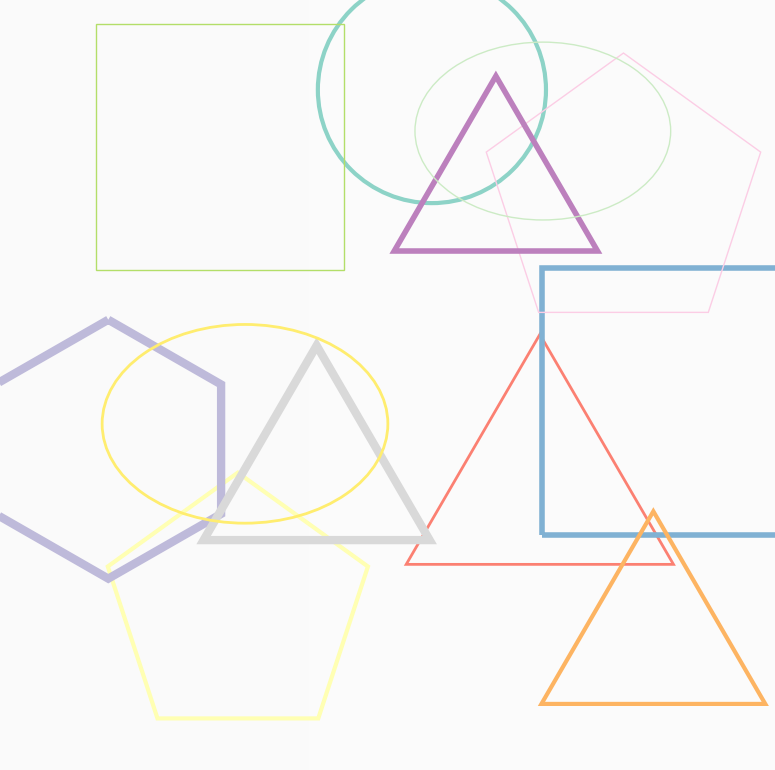[{"shape": "circle", "thickness": 1.5, "radius": 0.74, "center": [0.557, 0.883]}, {"shape": "pentagon", "thickness": 1.5, "radius": 0.88, "center": [0.307, 0.21]}, {"shape": "hexagon", "thickness": 3, "radius": 0.84, "center": [0.14, 0.417]}, {"shape": "triangle", "thickness": 1, "radius": 1.0, "center": [0.697, 0.367]}, {"shape": "square", "thickness": 2, "radius": 0.87, "center": [0.873, 0.478]}, {"shape": "triangle", "thickness": 1.5, "radius": 0.83, "center": [0.843, 0.169]}, {"shape": "square", "thickness": 0.5, "radius": 0.8, "center": [0.284, 0.809]}, {"shape": "pentagon", "thickness": 0.5, "radius": 0.93, "center": [0.804, 0.745]}, {"shape": "triangle", "thickness": 3, "radius": 0.84, "center": [0.409, 0.383]}, {"shape": "triangle", "thickness": 2, "radius": 0.76, "center": [0.64, 0.75]}, {"shape": "oval", "thickness": 0.5, "radius": 0.82, "center": [0.7, 0.83]}, {"shape": "oval", "thickness": 1, "radius": 0.92, "center": [0.316, 0.45]}]